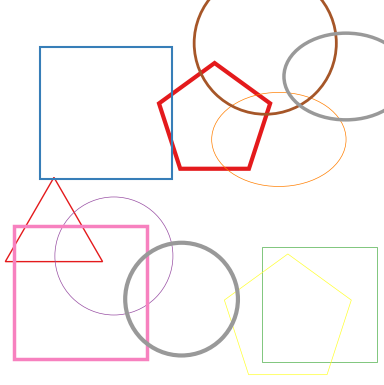[{"shape": "pentagon", "thickness": 3, "radius": 0.76, "center": [0.557, 0.684]}, {"shape": "triangle", "thickness": 1, "radius": 0.73, "center": [0.14, 0.393]}, {"shape": "square", "thickness": 1.5, "radius": 0.85, "center": [0.275, 0.707]}, {"shape": "square", "thickness": 0.5, "radius": 0.75, "center": [0.83, 0.21]}, {"shape": "circle", "thickness": 0.5, "radius": 0.77, "center": [0.296, 0.335]}, {"shape": "oval", "thickness": 0.5, "radius": 0.87, "center": [0.724, 0.638]}, {"shape": "pentagon", "thickness": 0.5, "radius": 0.87, "center": [0.748, 0.167]}, {"shape": "circle", "thickness": 2, "radius": 0.92, "center": [0.689, 0.888]}, {"shape": "square", "thickness": 2.5, "radius": 0.86, "center": [0.208, 0.24]}, {"shape": "oval", "thickness": 2.5, "radius": 0.8, "center": [0.898, 0.801]}, {"shape": "circle", "thickness": 3, "radius": 0.73, "center": [0.472, 0.223]}]